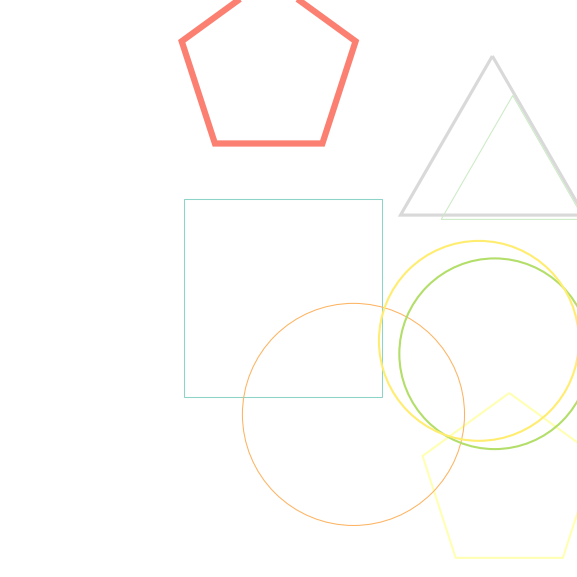[{"shape": "square", "thickness": 0.5, "radius": 0.86, "center": [0.49, 0.484]}, {"shape": "pentagon", "thickness": 1, "radius": 0.79, "center": [0.882, 0.161]}, {"shape": "pentagon", "thickness": 3, "radius": 0.79, "center": [0.465, 0.879]}, {"shape": "circle", "thickness": 0.5, "radius": 0.96, "center": [0.612, 0.282]}, {"shape": "circle", "thickness": 1, "radius": 0.83, "center": [0.857, 0.387]}, {"shape": "triangle", "thickness": 1.5, "radius": 0.92, "center": [0.853, 0.719]}, {"shape": "triangle", "thickness": 0.5, "radius": 0.71, "center": [0.888, 0.691]}, {"shape": "circle", "thickness": 1, "radius": 0.87, "center": [0.829, 0.409]}]